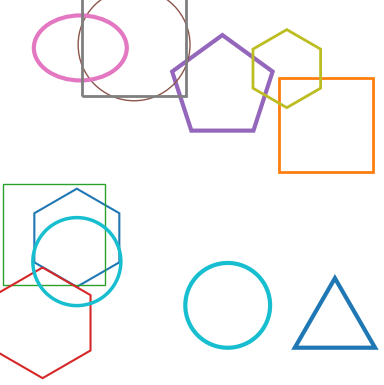[{"shape": "hexagon", "thickness": 1.5, "radius": 0.64, "center": [0.2, 0.382]}, {"shape": "triangle", "thickness": 3, "radius": 0.6, "center": [0.87, 0.157]}, {"shape": "square", "thickness": 2, "radius": 0.61, "center": [0.846, 0.675]}, {"shape": "square", "thickness": 1, "radius": 0.66, "center": [0.14, 0.391]}, {"shape": "hexagon", "thickness": 1.5, "radius": 0.72, "center": [0.111, 0.162]}, {"shape": "pentagon", "thickness": 3, "radius": 0.69, "center": [0.578, 0.772]}, {"shape": "circle", "thickness": 1, "radius": 0.73, "center": [0.348, 0.884]}, {"shape": "oval", "thickness": 3, "radius": 0.6, "center": [0.209, 0.875]}, {"shape": "square", "thickness": 2, "radius": 0.68, "center": [0.348, 0.887]}, {"shape": "hexagon", "thickness": 2, "radius": 0.51, "center": [0.745, 0.822]}, {"shape": "circle", "thickness": 2.5, "radius": 0.57, "center": [0.2, 0.32]}, {"shape": "circle", "thickness": 3, "radius": 0.55, "center": [0.591, 0.207]}]